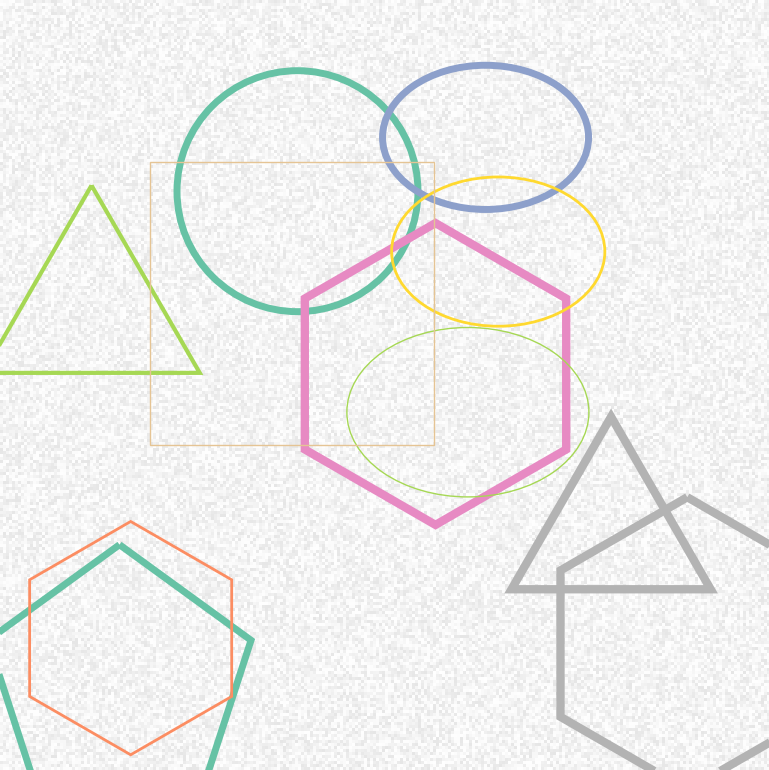[{"shape": "circle", "thickness": 2.5, "radius": 0.78, "center": [0.386, 0.752]}, {"shape": "pentagon", "thickness": 2.5, "radius": 0.9, "center": [0.155, 0.113]}, {"shape": "hexagon", "thickness": 1, "radius": 0.76, "center": [0.17, 0.171]}, {"shape": "oval", "thickness": 2.5, "radius": 0.67, "center": [0.631, 0.822]}, {"shape": "hexagon", "thickness": 3, "radius": 0.98, "center": [0.566, 0.514]}, {"shape": "oval", "thickness": 0.5, "radius": 0.79, "center": [0.608, 0.465]}, {"shape": "triangle", "thickness": 1.5, "radius": 0.81, "center": [0.119, 0.597]}, {"shape": "oval", "thickness": 1, "radius": 0.69, "center": [0.647, 0.673]}, {"shape": "square", "thickness": 0.5, "radius": 0.92, "center": [0.379, 0.605]}, {"shape": "hexagon", "thickness": 3, "radius": 0.95, "center": [0.893, 0.164]}, {"shape": "triangle", "thickness": 3, "radius": 0.75, "center": [0.794, 0.309]}]